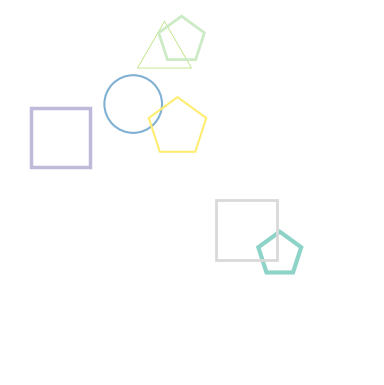[{"shape": "pentagon", "thickness": 3, "radius": 0.29, "center": [0.727, 0.34]}, {"shape": "square", "thickness": 2.5, "radius": 0.38, "center": [0.156, 0.642]}, {"shape": "circle", "thickness": 1.5, "radius": 0.37, "center": [0.346, 0.73]}, {"shape": "triangle", "thickness": 0.5, "radius": 0.4, "center": [0.427, 0.864]}, {"shape": "square", "thickness": 2, "radius": 0.39, "center": [0.64, 0.402]}, {"shape": "pentagon", "thickness": 2, "radius": 0.31, "center": [0.472, 0.896]}, {"shape": "pentagon", "thickness": 1.5, "radius": 0.39, "center": [0.461, 0.669]}]